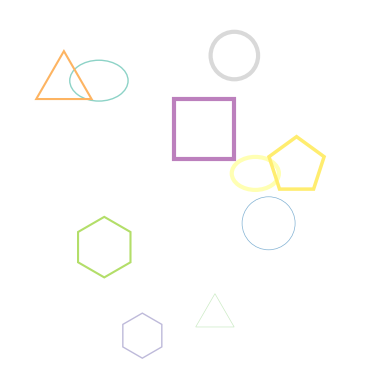[{"shape": "oval", "thickness": 1, "radius": 0.38, "center": [0.257, 0.791]}, {"shape": "oval", "thickness": 3, "radius": 0.31, "center": [0.663, 0.55]}, {"shape": "hexagon", "thickness": 1, "radius": 0.29, "center": [0.37, 0.128]}, {"shape": "circle", "thickness": 0.5, "radius": 0.34, "center": [0.698, 0.42]}, {"shape": "triangle", "thickness": 1.5, "radius": 0.41, "center": [0.166, 0.784]}, {"shape": "hexagon", "thickness": 1.5, "radius": 0.39, "center": [0.271, 0.358]}, {"shape": "circle", "thickness": 3, "radius": 0.31, "center": [0.609, 0.856]}, {"shape": "square", "thickness": 3, "radius": 0.39, "center": [0.53, 0.665]}, {"shape": "triangle", "thickness": 0.5, "radius": 0.29, "center": [0.558, 0.18]}, {"shape": "pentagon", "thickness": 2.5, "radius": 0.38, "center": [0.77, 0.57]}]